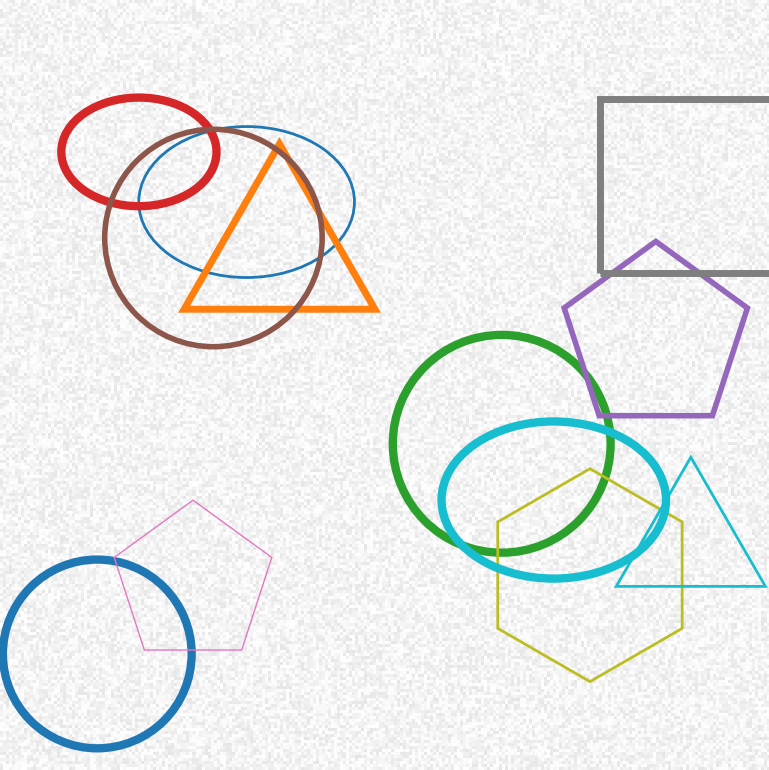[{"shape": "circle", "thickness": 3, "radius": 0.61, "center": [0.126, 0.151]}, {"shape": "oval", "thickness": 1, "radius": 0.7, "center": [0.32, 0.738]}, {"shape": "triangle", "thickness": 2.5, "radius": 0.72, "center": [0.363, 0.67]}, {"shape": "circle", "thickness": 3, "radius": 0.71, "center": [0.652, 0.424]}, {"shape": "oval", "thickness": 3, "radius": 0.5, "center": [0.18, 0.803]}, {"shape": "pentagon", "thickness": 2, "radius": 0.63, "center": [0.852, 0.561]}, {"shape": "circle", "thickness": 2, "radius": 0.71, "center": [0.277, 0.691]}, {"shape": "pentagon", "thickness": 0.5, "radius": 0.54, "center": [0.251, 0.243]}, {"shape": "square", "thickness": 2.5, "radius": 0.57, "center": [0.893, 0.758]}, {"shape": "hexagon", "thickness": 1, "radius": 0.69, "center": [0.766, 0.253]}, {"shape": "triangle", "thickness": 1, "radius": 0.56, "center": [0.897, 0.294]}, {"shape": "oval", "thickness": 3, "radius": 0.73, "center": [0.719, 0.351]}]